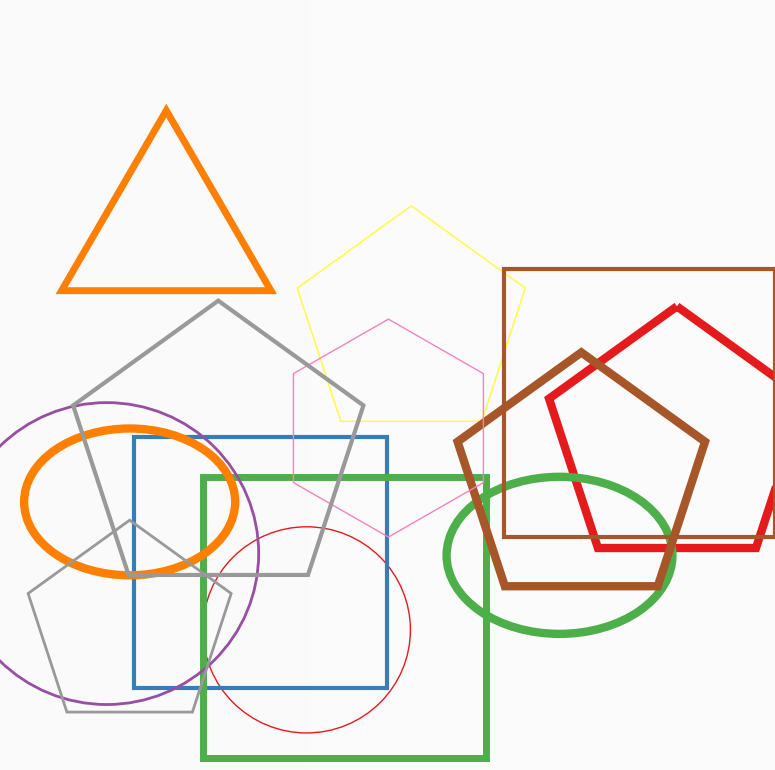[{"shape": "circle", "thickness": 0.5, "radius": 0.67, "center": [0.396, 0.182]}, {"shape": "pentagon", "thickness": 3, "radius": 0.87, "center": [0.873, 0.429]}, {"shape": "square", "thickness": 1.5, "radius": 0.82, "center": [0.336, 0.269]}, {"shape": "oval", "thickness": 3, "radius": 0.73, "center": [0.722, 0.279]}, {"shape": "square", "thickness": 2.5, "radius": 0.91, "center": [0.445, 0.198]}, {"shape": "circle", "thickness": 1, "radius": 0.98, "center": [0.138, 0.281]}, {"shape": "oval", "thickness": 3, "radius": 0.68, "center": [0.167, 0.348]}, {"shape": "triangle", "thickness": 2.5, "radius": 0.78, "center": [0.215, 0.7]}, {"shape": "pentagon", "thickness": 0.5, "radius": 0.77, "center": [0.531, 0.578]}, {"shape": "square", "thickness": 1.5, "radius": 0.87, "center": [0.825, 0.477]}, {"shape": "pentagon", "thickness": 3, "radius": 0.84, "center": [0.75, 0.374]}, {"shape": "hexagon", "thickness": 0.5, "radius": 0.71, "center": [0.501, 0.444]}, {"shape": "pentagon", "thickness": 1, "radius": 0.69, "center": [0.167, 0.187]}, {"shape": "pentagon", "thickness": 1.5, "radius": 0.98, "center": [0.282, 0.413]}]